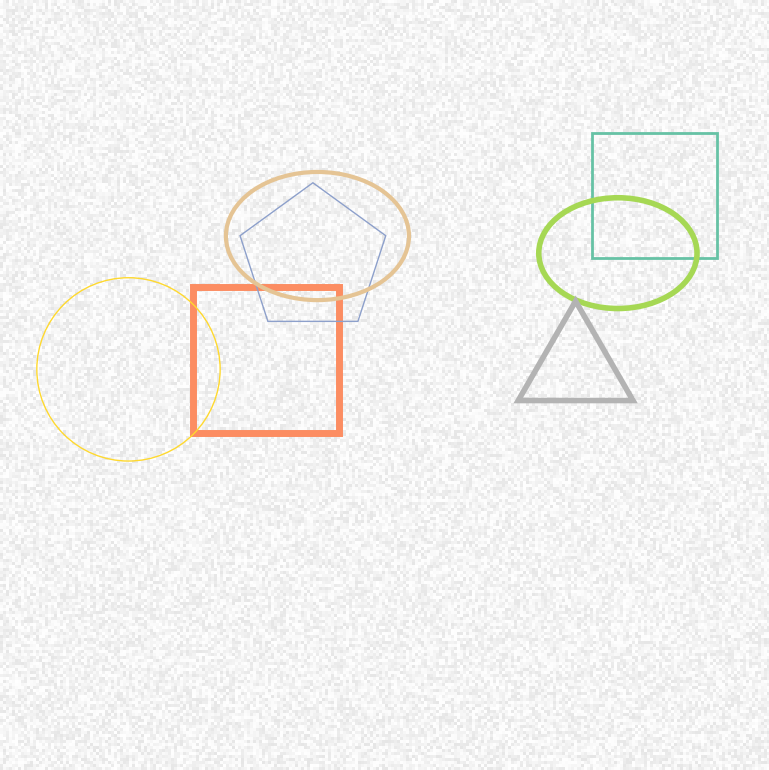[{"shape": "square", "thickness": 1, "radius": 0.4, "center": [0.85, 0.746]}, {"shape": "square", "thickness": 2.5, "radius": 0.47, "center": [0.346, 0.533]}, {"shape": "pentagon", "thickness": 0.5, "radius": 0.5, "center": [0.406, 0.663]}, {"shape": "oval", "thickness": 2, "radius": 0.51, "center": [0.802, 0.671]}, {"shape": "circle", "thickness": 0.5, "radius": 0.6, "center": [0.167, 0.52]}, {"shape": "oval", "thickness": 1.5, "radius": 0.59, "center": [0.412, 0.693]}, {"shape": "triangle", "thickness": 2, "radius": 0.43, "center": [0.748, 0.523]}]